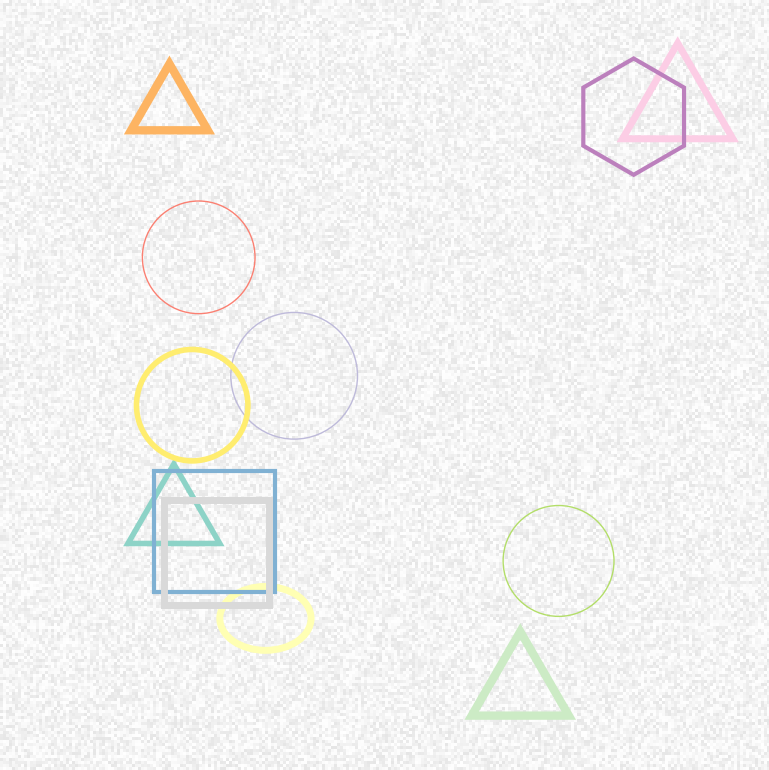[{"shape": "triangle", "thickness": 2, "radius": 0.34, "center": [0.226, 0.329]}, {"shape": "oval", "thickness": 2.5, "radius": 0.3, "center": [0.345, 0.197]}, {"shape": "circle", "thickness": 0.5, "radius": 0.41, "center": [0.382, 0.512]}, {"shape": "circle", "thickness": 0.5, "radius": 0.37, "center": [0.258, 0.666]}, {"shape": "square", "thickness": 1.5, "radius": 0.39, "center": [0.279, 0.31]}, {"shape": "triangle", "thickness": 3, "radius": 0.29, "center": [0.22, 0.86]}, {"shape": "circle", "thickness": 0.5, "radius": 0.36, "center": [0.725, 0.272]}, {"shape": "triangle", "thickness": 2.5, "radius": 0.41, "center": [0.88, 0.861]}, {"shape": "square", "thickness": 2.5, "radius": 0.34, "center": [0.281, 0.282]}, {"shape": "hexagon", "thickness": 1.5, "radius": 0.38, "center": [0.823, 0.848]}, {"shape": "triangle", "thickness": 3, "radius": 0.36, "center": [0.676, 0.107]}, {"shape": "circle", "thickness": 2, "radius": 0.36, "center": [0.25, 0.474]}]